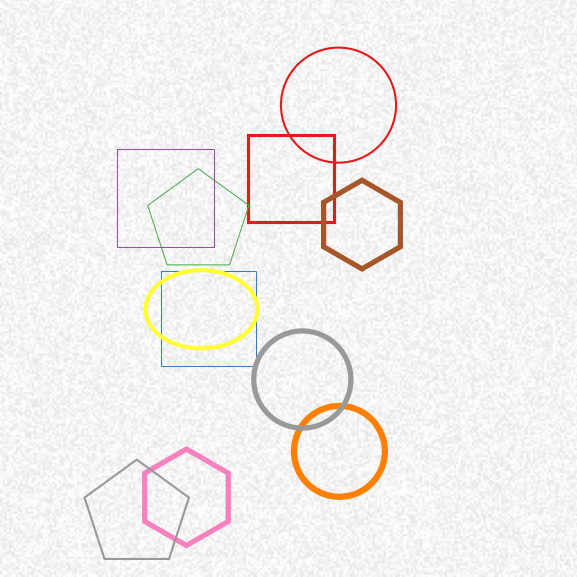[{"shape": "circle", "thickness": 1, "radius": 0.5, "center": [0.586, 0.817]}, {"shape": "square", "thickness": 1.5, "radius": 0.37, "center": [0.504, 0.69]}, {"shape": "square", "thickness": 0.5, "radius": 0.41, "center": [0.361, 0.448]}, {"shape": "pentagon", "thickness": 0.5, "radius": 0.46, "center": [0.343, 0.615]}, {"shape": "square", "thickness": 0.5, "radius": 0.42, "center": [0.287, 0.656]}, {"shape": "circle", "thickness": 3, "radius": 0.39, "center": [0.588, 0.218]}, {"shape": "oval", "thickness": 2, "radius": 0.48, "center": [0.349, 0.464]}, {"shape": "hexagon", "thickness": 2.5, "radius": 0.38, "center": [0.627, 0.61]}, {"shape": "hexagon", "thickness": 2.5, "radius": 0.42, "center": [0.323, 0.138]}, {"shape": "circle", "thickness": 2.5, "radius": 0.42, "center": [0.524, 0.342]}, {"shape": "pentagon", "thickness": 1, "radius": 0.48, "center": [0.237, 0.108]}]